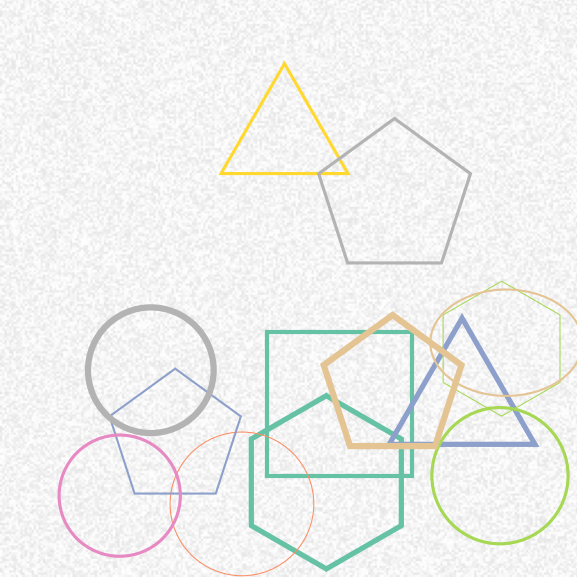[{"shape": "hexagon", "thickness": 2.5, "radius": 0.75, "center": [0.565, 0.164]}, {"shape": "square", "thickness": 2, "radius": 0.63, "center": [0.588, 0.3]}, {"shape": "circle", "thickness": 0.5, "radius": 0.62, "center": [0.419, 0.127]}, {"shape": "triangle", "thickness": 2.5, "radius": 0.73, "center": [0.8, 0.303]}, {"shape": "pentagon", "thickness": 1, "radius": 0.6, "center": [0.303, 0.241]}, {"shape": "circle", "thickness": 1.5, "radius": 0.52, "center": [0.207, 0.141]}, {"shape": "hexagon", "thickness": 0.5, "radius": 0.58, "center": [0.868, 0.395]}, {"shape": "circle", "thickness": 1.5, "radius": 0.59, "center": [0.866, 0.175]}, {"shape": "triangle", "thickness": 1.5, "radius": 0.63, "center": [0.493, 0.762]}, {"shape": "oval", "thickness": 1, "radius": 0.66, "center": [0.877, 0.406]}, {"shape": "pentagon", "thickness": 3, "radius": 0.63, "center": [0.68, 0.328]}, {"shape": "circle", "thickness": 3, "radius": 0.54, "center": [0.261, 0.358]}, {"shape": "pentagon", "thickness": 1.5, "radius": 0.69, "center": [0.683, 0.656]}]